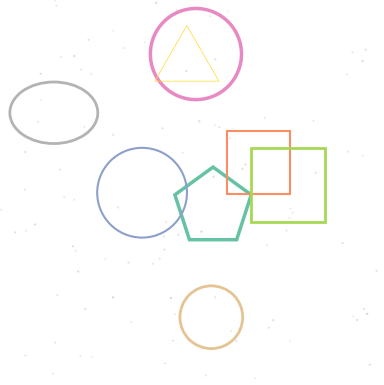[{"shape": "pentagon", "thickness": 2.5, "radius": 0.52, "center": [0.553, 0.462]}, {"shape": "square", "thickness": 1.5, "radius": 0.41, "center": [0.67, 0.578]}, {"shape": "circle", "thickness": 1.5, "radius": 0.58, "center": [0.369, 0.499]}, {"shape": "circle", "thickness": 2.5, "radius": 0.59, "center": [0.509, 0.86]}, {"shape": "square", "thickness": 2, "radius": 0.48, "center": [0.748, 0.52]}, {"shape": "triangle", "thickness": 0.5, "radius": 0.48, "center": [0.485, 0.837]}, {"shape": "circle", "thickness": 2, "radius": 0.41, "center": [0.549, 0.176]}, {"shape": "oval", "thickness": 2, "radius": 0.57, "center": [0.14, 0.707]}]